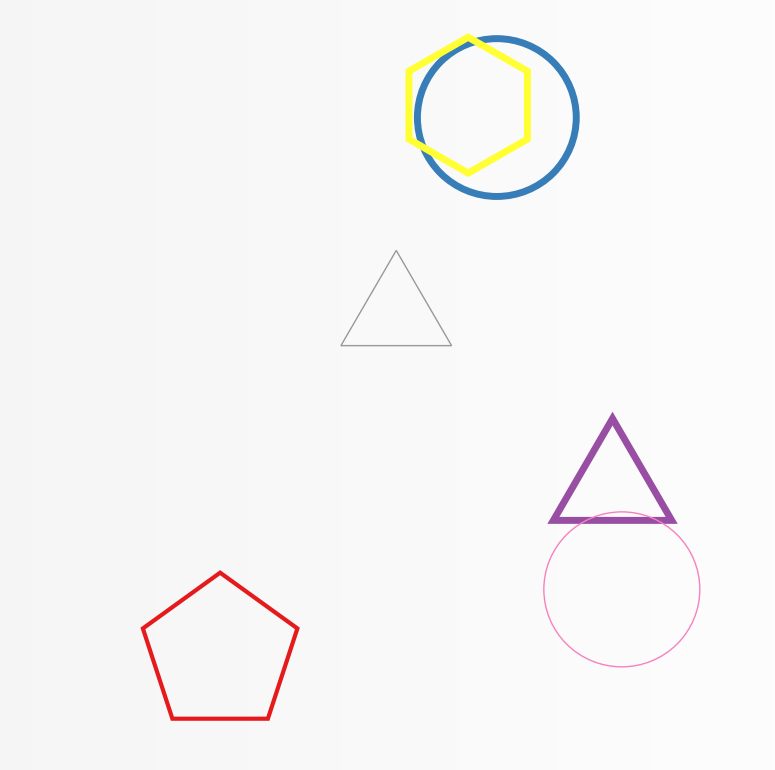[{"shape": "pentagon", "thickness": 1.5, "radius": 0.52, "center": [0.284, 0.151]}, {"shape": "circle", "thickness": 2.5, "radius": 0.51, "center": [0.641, 0.847]}, {"shape": "triangle", "thickness": 2.5, "radius": 0.44, "center": [0.79, 0.368]}, {"shape": "hexagon", "thickness": 2.5, "radius": 0.44, "center": [0.604, 0.863]}, {"shape": "circle", "thickness": 0.5, "radius": 0.5, "center": [0.802, 0.235]}, {"shape": "triangle", "thickness": 0.5, "radius": 0.41, "center": [0.511, 0.592]}]